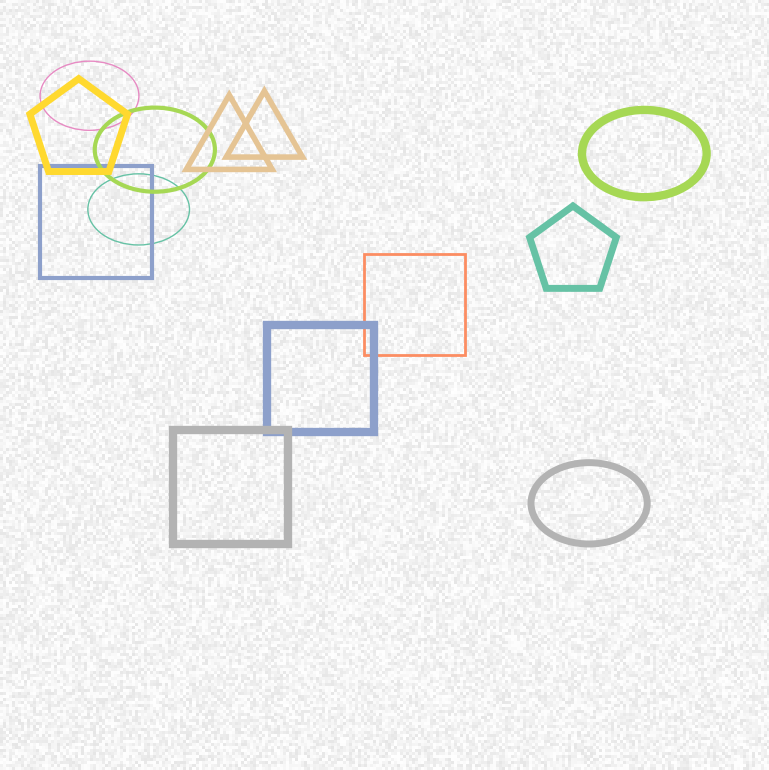[{"shape": "pentagon", "thickness": 2.5, "radius": 0.3, "center": [0.744, 0.673]}, {"shape": "oval", "thickness": 0.5, "radius": 0.33, "center": [0.18, 0.728]}, {"shape": "square", "thickness": 1, "radius": 0.33, "center": [0.538, 0.605]}, {"shape": "square", "thickness": 1.5, "radius": 0.36, "center": [0.125, 0.711]}, {"shape": "square", "thickness": 3, "radius": 0.35, "center": [0.416, 0.509]}, {"shape": "oval", "thickness": 0.5, "radius": 0.32, "center": [0.116, 0.876]}, {"shape": "oval", "thickness": 1.5, "radius": 0.39, "center": [0.201, 0.806]}, {"shape": "oval", "thickness": 3, "radius": 0.4, "center": [0.837, 0.801]}, {"shape": "pentagon", "thickness": 2.5, "radius": 0.33, "center": [0.102, 0.831]}, {"shape": "triangle", "thickness": 2, "radius": 0.29, "center": [0.343, 0.825]}, {"shape": "triangle", "thickness": 2, "radius": 0.32, "center": [0.298, 0.812]}, {"shape": "square", "thickness": 3, "radius": 0.37, "center": [0.299, 0.368]}, {"shape": "oval", "thickness": 2.5, "radius": 0.38, "center": [0.765, 0.346]}]